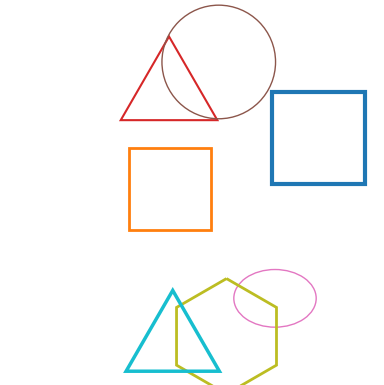[{"shape": "square", "thickness": 3, "radius": 0.6, "center": [0.827, 0.641]}, {"shape": "square", "thickness": 2, "radius": 0.53, "center": [0.442, 0.509]}, {"shape": "triangle", "thickness": 1.5, "radius": 0.72, "center": [0.439, 0.76]}, {"shape": "circle", "thickness": 1, "radius": 0.74, "center": [0.568, 0.839]}, {"shape": "oval", "thickness": 1, "radius": 0.53, "center": [0.714, 0.225]}, {"shape": "hexagon", "thickness": 2, "radius": 0.75, "center": [0.588, 0.127]}, {"shape": "triangle", "thickness": 2.5, "radius": 0.7, "center": [0.449, 0.106]}]